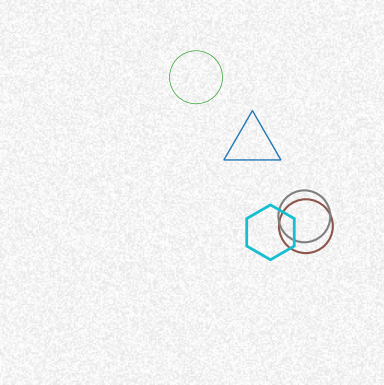[{"shape": "triangle", "thickness": 1, "radius": 0.43, "center": [0.656, 0.627]}, {"shape": "circle", "thickness": 0.5, "radius": 0.34, "center": [0.509, 0.799]}, {"shape": "circle", "thickness": 1.5, "radius": 0.35, "center": [0.795, 0.412]}, {"shape": "circle", "thickness": 1.5, "radius": 0.34, "center": [0.791, 0.438]}, {"shape": "hexagon", "thickness": 2, "radius": 0.36, "center": [0.703, 0.397]}]